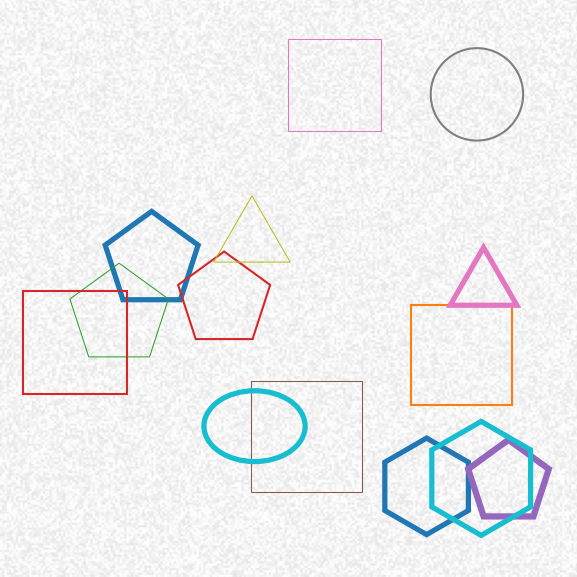[{"shape": "hexagon", "thickness": 2.5, "radius": 0.42, "center": [0.739, 0.157]}, {"shape": "pentagon", "thickness": 2.5, "radius": 0.42, "center": [0.263, 0.549]}, {"shape": "square", "thickness": 1, "radius": 0.44, "center": [0.799, 0.385]}, {"shape": "pentagon", "thickness": 0.5, "radius": 0.45, "center": [0.206, 0.454]}, {"shape": "square", "thickness": 1, "radius": 0.45, "center": [0.13, 0.407]}, {"shape": "pentagon", "thickness": 1, "radius": 0.42, "center": [0.388, 0.48]}, {"shape": "pentagon", "thickness": 3, "radius": 0.37, "center": [0.881, 0.164]}, {"shape": "square", "thickness": 0.5, "radius": 0.48, "center": [0.531, 0.243]}, {"shape": "triangle", "thickness": 2.5, "radius": 0.33, "center": [0.837, 0.504]}, {"shape": "square", "thickness": 0.5, "radius": 0.4, "center": [0.579, 0.851]}, {"shape": "circle", "thickness": 1, "radius": 0.4, "center": [0.826, 0.836]}, {"shape": "triangle", "thickness": 0.5, "radius": 0.38, "center": [0.436, 0.584]}, {"shape": "hexagon", "thickness": 2.5, "radius": 0.49, "center": [0.833, 0.171]}, {"shape": "oval", "thickness": 2.5, "radius": 0.44, "center": [0.441, 0.261]}]